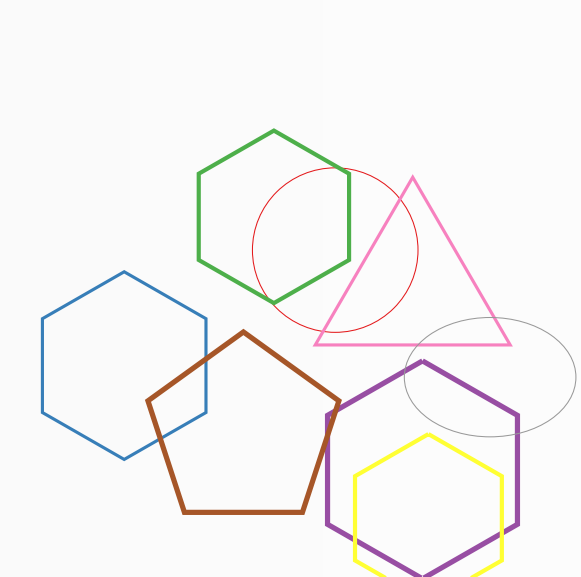[{"shape": "circle", "thickness": 0.5, "radius": 0.71, "center": [0.577, 0.566]}, {"shape": "hexagon", "thickness": 1.5, "radius": 0.81, "center": [0.214, 0.366]}, {"shape": "hexagon", "thickness": 2, "radius": 0.75, "center": [0.471, 0.624]}, {"shape": "hexagon", "thickness": 2.5, "radius": 0.94, "center": [0.727, 0.186]}, {"shape": "hexagon", "thickness": 2, "radius": 0.73, "center": [0.737, 0.102]}, {"shape": "pentagon", "thickness": 2.5, "radius": 0.86, "center": [0.419, 0.252]}, {"shape": "triangle", "thickness": 1.5, "radius": 0.97, "center": [0.71, 0.499]}, {"shape": "oval", "thickness": 0.5, "radius": 0.74, "center": [0.843, 0.346]}]